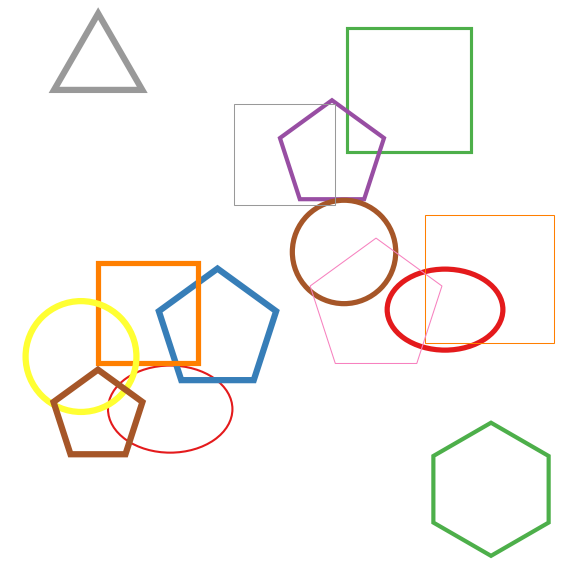[{"shape": "oval", "thickness": 2.5, "radius": 0.5, "center": [0.771, 0.463]}, {"shape": "oval", "thickness": 1, "radius": 0.54, "center": [0.295, 0.291]}, {"shape": "pentagon", "thickness": 3, "radius": 0.53, "center": [0.377, 0.427]}, {"shape": "hexagon", "thickness": 2, "radius": 0.58, "center": [0.85, 0.152]}, {"shape": "square", "thickness": 1.5, "radius": 0.54, "center": [0.709, 0.843]}, {"shape": "pentagon", "thickness": 2, "radius": 0.47, "center": [0.575, 0.731]}, {"shape": "square", "thickness": 2.5, "radius": 0.43, "center": [0.256, 0.457]}, {"shape": "square", "thickness": 0.5, "radius": 0.56, "center": [0.848, 0.516]}, {"shape": "circle", "thickness": 3, "radius": 0.48, "center": [0.14, 0.382]}, {"shape": "pentagon", "thickness": 3, "radius": 0.4, "center": [0.17, 0.278]}, {"shape": "circle", "thickness": 2.5, "radius": 0.45, "center": [0.596, 0.563]}, {"shape": "pentagon", "thickness": 0.5, "radius": 0.6, "center": [0.651, 0.467]}, {"shape": "triangle", "thickness": 3, "radius": 0.44, "center": [0.17, 0.888]}, {"shape": "square", "thickness": 0.5, "radius": 0.44, "center": [0.492, 0.731]}]